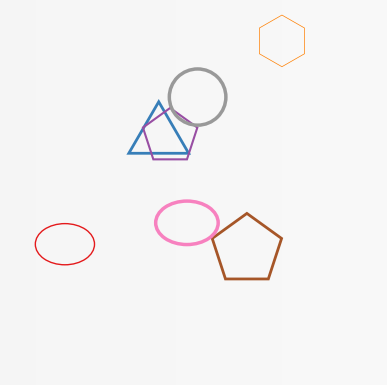[{"shape": "oval", "thickness": 1, "radius": 0.38, "center": [0.168, 0.366]}, {"shape": "triangle", "thickness": 2, "radius": 0.45, "center": [0.41, 0.646]}, {"shape": "pentagon", "thickness": 1.5, "radius": 0.37, "center": [0.439, 0.646]}, {"shape": "hexagon", "thickness": 0.5, "radius": 0.34, "center": [0.728, 0.894]}, {"shape": "pentagon", "thickness": 2, "radius": 0.47, "center": [0.637, 0.352]}, {"shape": "oval", "thickness": 2.5, "radius": 0.4, "center": [0.482, 0.421]}, {"shape": "circle", "thickness": 2.5, "radius": 0.36, "center": [0.51, 0.748]}]